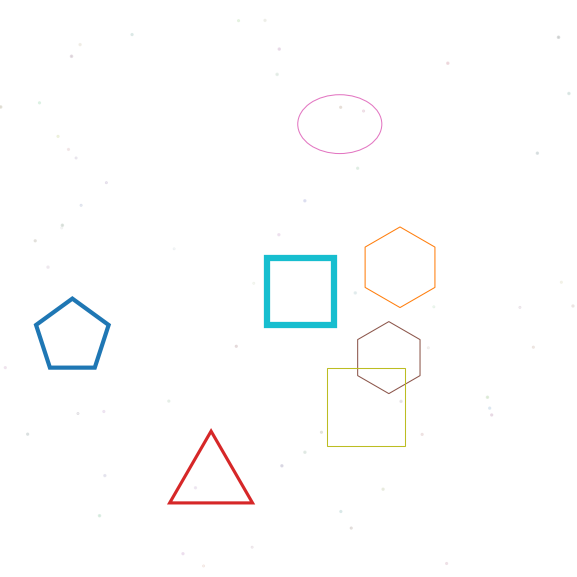[{"shape": "pentagon", "thickness": 2, "radius": 0.33, "center": [0.125, 0.416]}, {"shape": "hexagon", "thickness": 0.5, "radius": 0.35, "center": [0.693, 0.536]}, {"shape": "triangle", "thickness": 1.5, "radius": 0.41, "center": [0.366, 0.17]}, {"shape": "hexagon", "thickness": 0.5, "radius": 0.31, "center": [0.673, 0.38]}, {"shape": "oval", "thickness": 0.5, "radius": 0.36, "center": [0.588, 0.784]}, {"shape": "square", "thickness": 0.5, "radius": 0.34, "center": [0.634, 0.294]}, {"shape": "square", "thickness": 3, "radius": 0.29, "center": [0.52, 0.495]}]